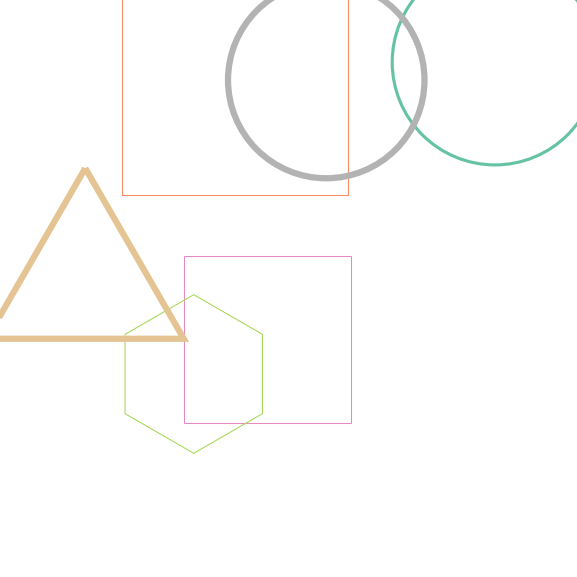[{"shape": "circle", "thickness": 1.5, "radius": 0.89, "center": [0.857, 0.891]}, {"shape": "square", "thickness": 0.5, "radius": 0.98, "center": [0.406, 0.857]}, {"shape": "square", "thickness": 0.5, "radius": 0.72, "center": [0.463, 0.411]}, {"shape": "hexagon", "thickness": 0.5, "radius": 0.69, "center": [0.336, 0.352]}, {"shape": "triangle", "thickness": 3, "radius": 0.98, "center": [0.148, 0.511]}, {"shape": "circle", "thickness": 3, "radius": 0.85, "center": [0.565, 0.861]}]